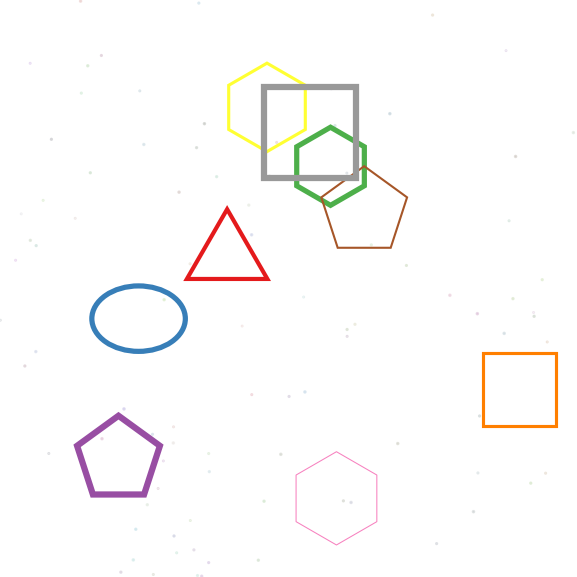[{"shape": "triangle", "thickness": 2, "radius": 0.4, "center": [0.393, 0.556]}, {"shape": "oval", "thickness": 2.5, "radius": 0.4, "center": [0.24, 0.447]}, {"shape": "hexagon", "thickness": 2.5, "radius": 0.34, "center": [0.572, 0.711]}, {"shape": "pentagon", "thickness": 3, "radius": 0.38, "center": [0.205, 0.204]}, {"shape": "square", "thickness": 1.5, "radius": 0.31, "center": [0.9, 0.325]}, {"shape": "hexagon", "thickness": 1.5, "radius": 0.38, "center": [0.462, 0.813]}, {"shape": "pentagon", "thickness": 1, "radius": 0.39, "center": [0.631, 0.633]}, {"shape": "hexagon", "thickness": 0.5, "radius": 0.4, "center": [0.583, 0.136]}, {"shape": "square", "thickness": 3, "radius": 0.4, "center": [0.537, 0.77]}]